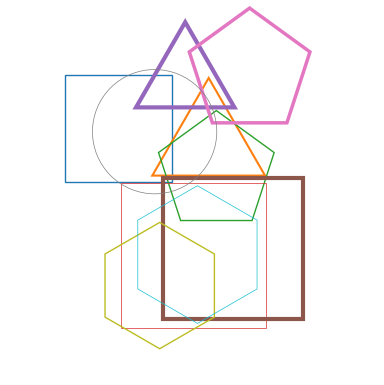[{"shape": "square", "thickness": 1, "radius": 0.7, "center": [0.307, 0.666]}, {"shape": "triangle", "thickness": 1.5, "radius": 0.85, "center": [0.542, 0.628]}, {"shape": "pentagon", "thickness": 1, "radius": 0.79, "center": [0.562, 0.555]}, {"shape": "square", "thickness": 0.5, "radius": 0.94, "center": [0.501, 0.336]}, {"shape": "triangle", "thickness": 3, "radius": 0.74, "center": [0.481, 0.795]}, {"shape": "square", "thickness": 3, "radius": 0.91, "center": [0.604, 0.355]}, {"shape": "pentagon", "thickness": 2.5, "radius": 0.82, "center": [0.648, 0.814]}, {"shape": "circle", "thickness": 0.5, "radius": 0.81, "center": [0.402, 0.658]}, {"shape": "hexagon", "thickness": 1, "radius": 0.82, "center": [0.415, 0.258]}, {"shape": "hexagon", "thickness": 0.5, "radius": 0.89, "center": [0.513, 0.339]}]